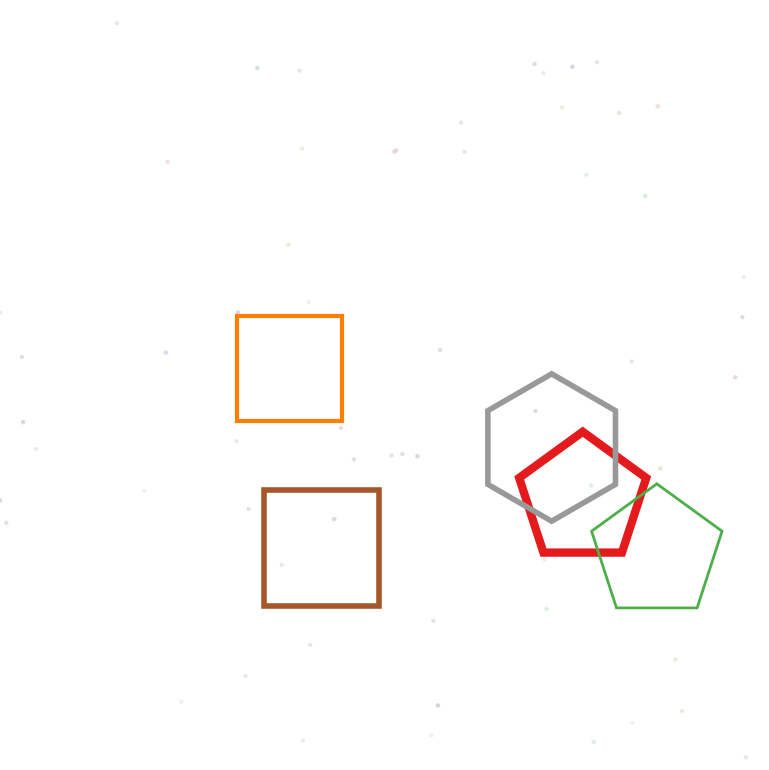[{"shape": "pentagon", "thickness": 3, "radius": 0.43, "center": [0.757, 0.353]}, {"shape": "pentagon", "thickness": 1, "radius": 0.45, "center": [0.853, 0.283]}, {"shape": "square", "thickness": 1.5, "radius": 0.34, "center": [0.376, 0.521]}, {"shape": "square", "thickness": 2, "radius": 0.37, "center": [0.418, 0.288]}, {"shape": "hexagon", "thickness": 2, "radius": 0.48, "center": [0.716, 0.419]}]